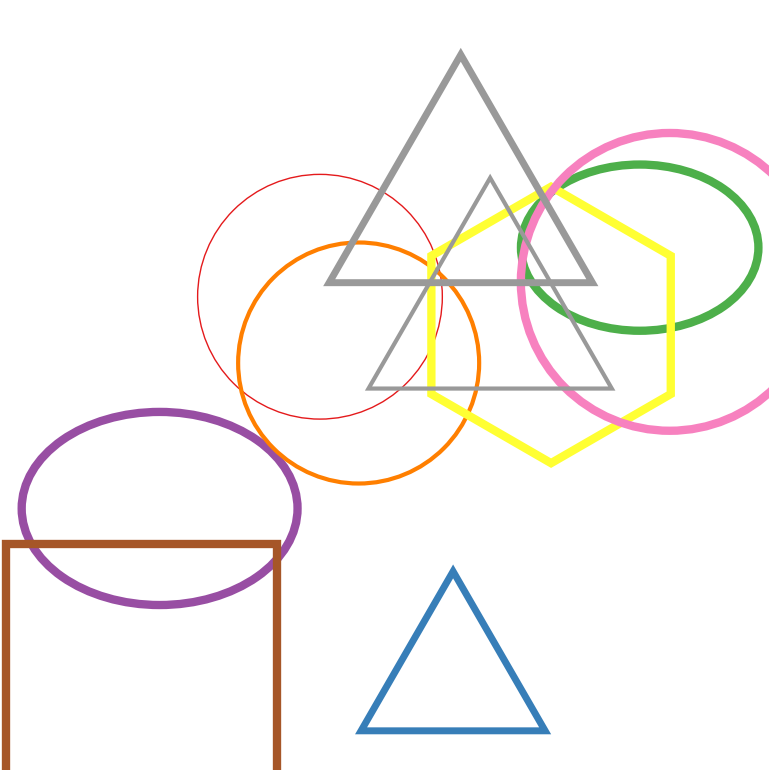[{"shape": "circle", "thickness": 0.5, "radius": 0.79, "center": [0.416, 0.615]}, {"shape": "triangle", "thickness": 2.5, "radius": 0.69, "center": [0.588, 0.12]}, {"shape": "oval", "thickness": 3, "radius": 0.77, "center": [0.831, 0.678]}, {"shape": "oval", "thickness": 3, "radius": 0.9, "center": [0.207, 0.34]}, {"shape": "circle", "thickness": 1.5, "radius": 0.78, "center": [0.466, 0.529]}, {"shape": "hexagon", "thickness": 3, "radius": 0.9, "center": [0.716, 0.578]}, {"shape": "square", "thickness": 3, "radius": 0.88, "center": [0.184, 0.118]}, {"shape": "circle", "thickness": 3, "radius": 0.97, "center": [0.87, 0.634]}, {"shape": "triangle", "thickness": 2.5, "radius": 0.99, "center": [0.598, 0.732]}, {"shape": "triangle", "thickness": 1.5, "radius": 0.91, "center": [0.637, 0.587]}]